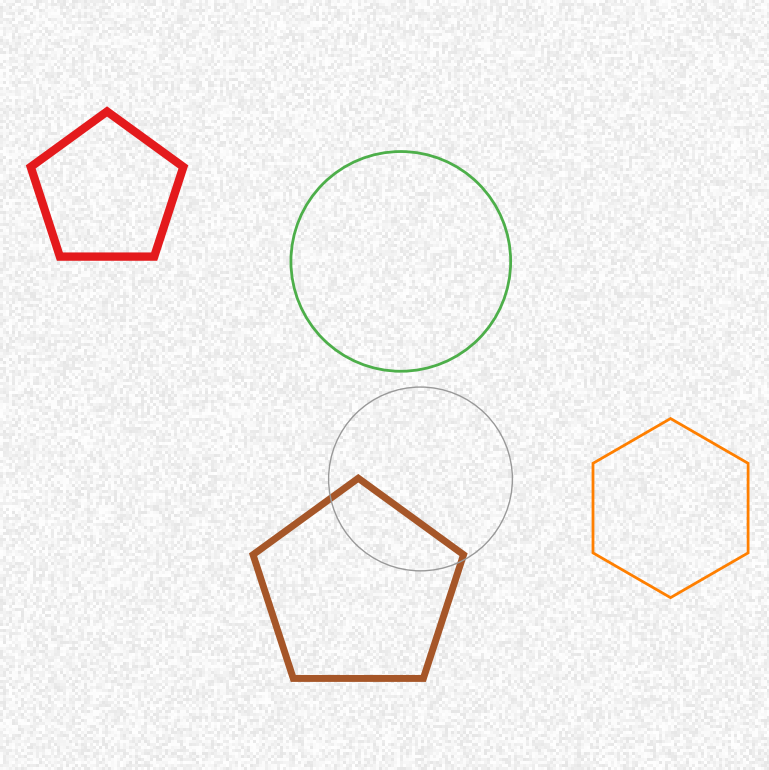[{"shape": "pentagon", "thickness": 3, "radius": 0.52, "center": [0.139, 0.751]}, {"shape": "circle", "thickness": 1, "radius": 0.71, "center": [0.52, 0.661]}, {"shape": "hexagon", "thickness": 1, "radius": 0.58, "center": [0.871, 0.34]}, {"shape": "pentagon", "thickness": 2.5, "radius": 0.72, "center": [0.465, 0.235]}, {"shape": "circle", "thickness": 0.5, "radius": 0.6, "center": [0.546, 0.378]}]